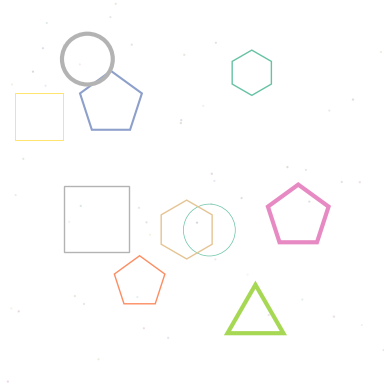[{"shape": "hexagon", "thickness": 1, "radius": 0.29, "center": [0.654, 0.811]}, {"shape": "circle", "thickness": 0.5, "radius": 0.34, "center": [0.544, 0.402]}, {"shape": "pentagon", "thickness": 1, "radius": 0.35, "center": [0.363, 0.267]}, {"shape": "pentagon", "thickness": 1.5, "radius": 0.42, "center": [0.288, 0.731]}, {"shape": "pentagon", "thickness": 3, "radius": 0.41, "center": [0.775, 0.438]}, {"shape": "triangle", "thickness": 3, "radius": 0.42, "center": [0.663, 0.176]}, {"shape": "square", "thickness": 0.5, "radius": 0.31, "center": [0.101, 0.698]}, {"shape": "hexagon", "thickness": 1, "radius": 0.38, "center": [0.485, 0.404]}, {"shape": "circle", "thickness": 3, "radius": 0.33, "center": [0.227, 0.847]}, {"shape": "square", "thickness": 1, "radius": 0.42, "center": [0.25, 0.431]}]